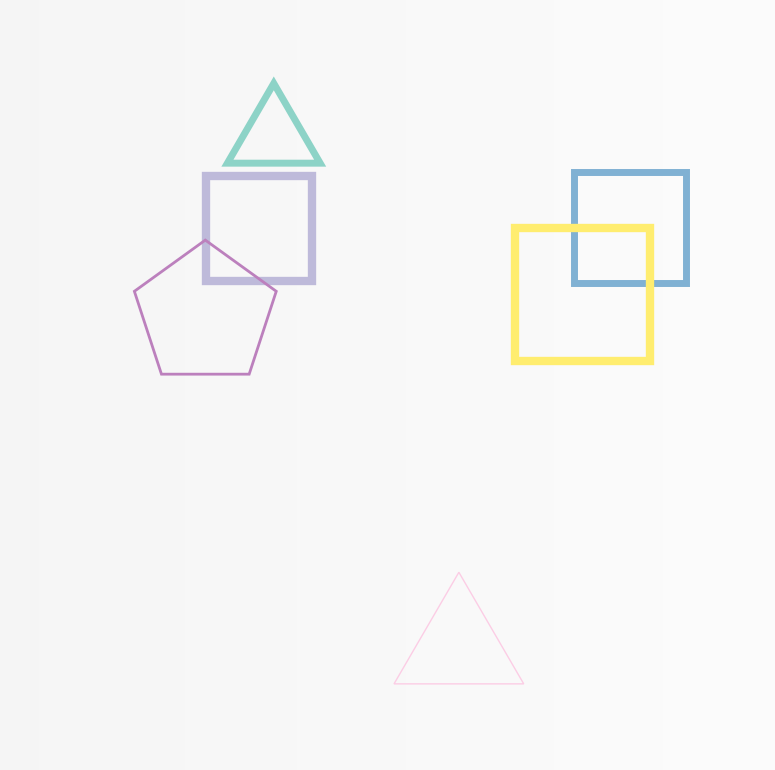[{"shape": "triangle", "thickness": 2.5, "radius": 0.35, "center": [0.353, 0.823]}, {"shape": "square", "thickness": 3, "radius": 0.34, "center": [0.334, 0.703]}, {"shape": "square", "thickness": 2.5, "radius": 0.36, "center": [0.813, 0.705]}, {"shape": "triangle", "thickness": 0.5, "radius": 0.48, "center": [0.592, 0.16]}, {"shape": "pentagon", "thickness": 1, "radius": 0.48, "center": [0.265, 0.592]}, {"shape": "square", "thickness": 3, "radius": 0.43, "center": [0.751, 0.617]}]